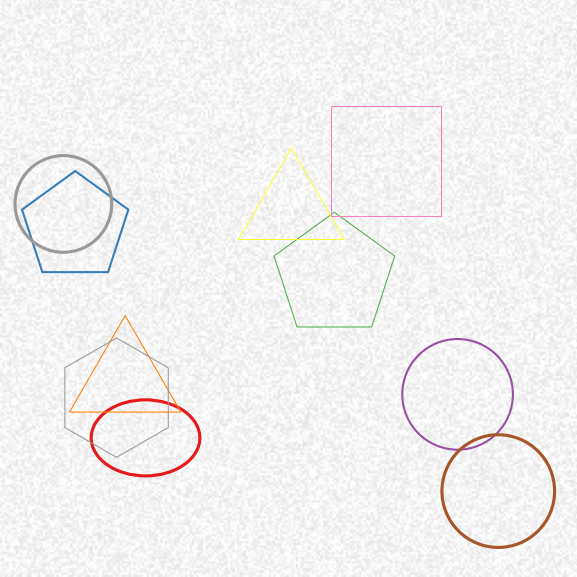[{"shape": "oval", "thickness": 1.5, "radius": 0.47, "center": [0.252, 0.241]}, {"shape": "pentagon", "thickness": 1, "radius": 0.48, "center": [0.13, 0.606]}, {"shape": "pentagon", "thickness": 0.5, "radius": 0.55, "center": [0.579, 0.522]}, {"shape": "circle", "thickness": 1, "radius": 0.48, "center": [0.792, 0.316]}, {"shape": "triangle", "thickness": 0.5, "radius": 0.56, "center": [0.217, 0.341]}, {"shape": "triangle", "thickness": 0.5, "radius": 0.53, "center": [0.505, 0.637]}, {"shape": "circle", "thickness": 1.5, "radius": 0.49, "center": [0.863, 0.149]}, {"shape": "square", "thickness": 0.5, "radius": 0.48, "center": [0.668, 0.72]}, {"shape": "hexagon", "thickness": 0.5, "radius": 0.52, "center": [0.202, 0.311]}, {"shape": "circle", "thickness": 1.5, "radius": 0.42, "center": [0.11, 0.646]}]